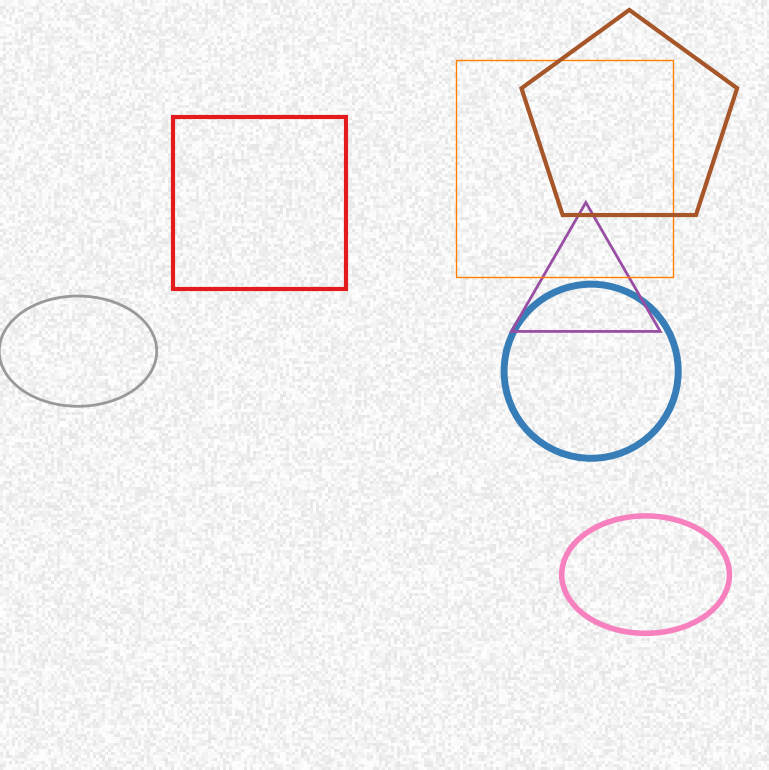[{"shape": "square", "thickness": 1.5, "radius": 0.56, "center": [0.337, 0.736]}, {"shape": "circle", "thickness": 2.5, "radius": 0.57, "center": [0.768, 0.518]}, {"shape": "triangle", "thickness": 1, "radius": 0.56, "center": [0.761, 0.625]}, {"shape": "square", "thickness": 0.5, "radius": 0.7, "center": [0.733, 0.781]}, {"shape": "pentagon", "thickness": 1.5, "radius": 0.74, "center": [0.817, 0.84]}, {"shape": "oval", "thickness": 2, "radius": 0.54, "center": [0.838, 0.254]}, {"shape": "oval", "thickness": 1, "radius": 0.51, "center": [0.101, 0.544]}]